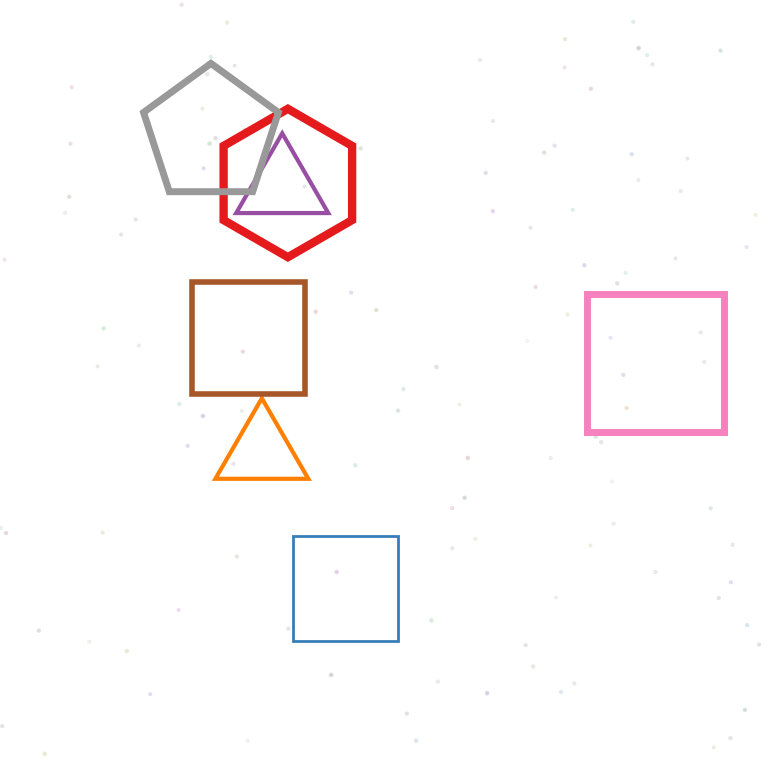[{"shape": "hexagon", "thickness": 3, "radius": 0.48, "center": [0.374, 0.762]}, {"shape": "square", "thickness": 1, "radius": 0.34, "center": [0.449, 0.236]}, {"shape": "triangle", "thickness": 1.5, "radius": 0.35, "center": [0.367, 0.758]}, {"shape": "triangle", "thickness": 1.5, "radius": 0.35, "center": [0.34, 0.413]}, {"shape": "square", "thickness": 2, "radius": 0.36, "center": [0.323, 0.561]}, {"shape": "square", "thickness": 2.5, "radius": 0.45, "center": [0.852, 0.529]}, {"shape": "pentagon", "thickness": 2.5, "radius": 0.46, "center": [0.274, 0.826]}]